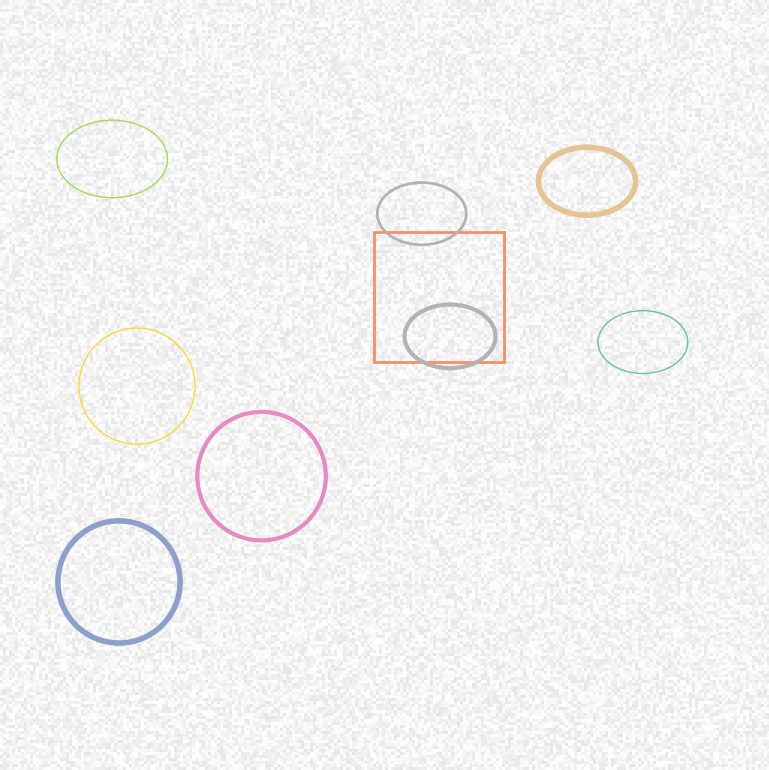[{"shape": "oval", "thickness": 0.5, "radius": 0.29, "center": [0.835, 0.556]}, {"shape": "square", "thickness": 1, "radius": 0.42, "center": [0.57, 0.614]}, {"shape": "circle", "thickness": 2, "radius": 0.4, "center": [0.155, 0.244]}, {"shape": "circle", "thickness": 1.5, "radius": 0.42, "center": [0.34, 0.382]}, {"shape": "oval", "thickness": 0.5, "radius": 0.36, "center": [0.146, 0.794]}, {"shape": "circle", "thickness": 0.5, "radius": 0.38, "center": [0.178, 0.499]}, {"shape": "oval", "thickness": 2, "radius": 0.32, "center": [0.762, 0.765]}, {"shape": "oval", "thickness": 1, "radius": 0.29, "center": [0.548, 0.723]}, {"shape": "oval", "thickness": 1.5, "radius": 0.3, "center": [0.584, 0.563]}]